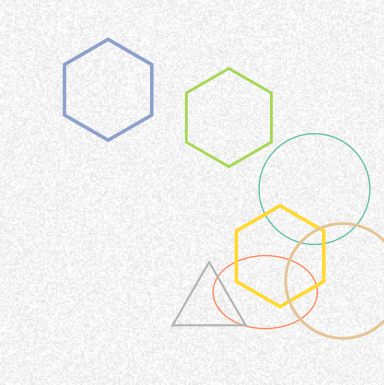[{"shape": "circle", "thickness": 1, "radius": 0.72, "center": [0.817, 0.509]}, {"shape": "oval", "thickness": 1, "radius": 0.68, "center": [0.689, 0.241]}, {"shape": "hexagon", "thickness": 2.5, "radius": 0.65, "center": [0.281, 0.767]}, {"shape": "hexagon", "thickness": 2, "radius": 0.64, "center": [0.594, 0.695]}, {"shape": "hexagon", "thickness": 2.5, "radius": 0.66, "center": [0.727, 0.335]}, {"shape": "circle", "thickness": 2, "radius": 0.74, "center": [0.891, 0.27]}, {"shape": "triangle", "thickness": 1.5, "radius": 0.55, "center": [0.543, 0.21]}]